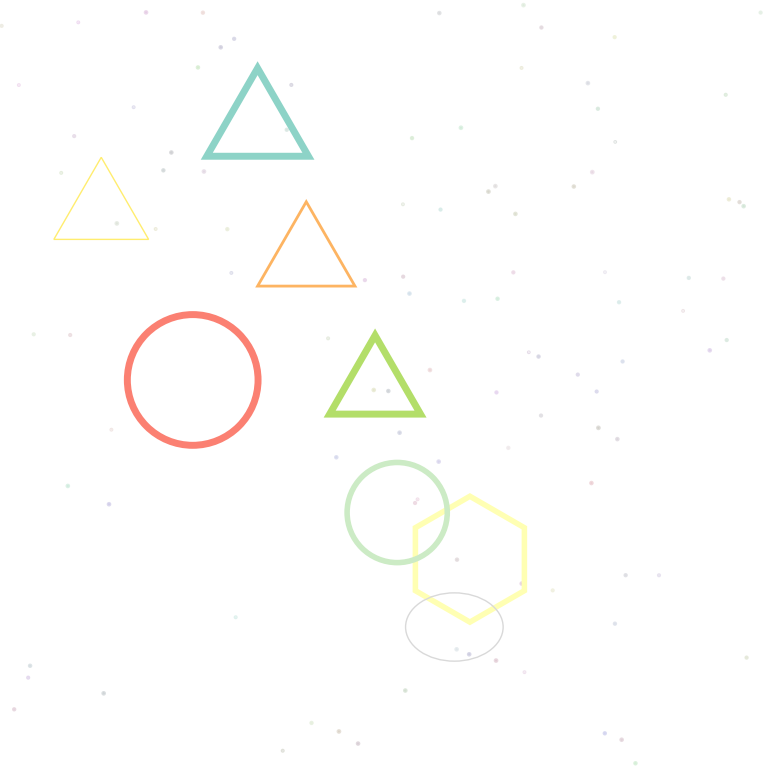[{"shape": "triangle", "thickness": 2.5, "radius": 0.38, "center": [0.335, 0.835]}, {"shape": "hexagon", "thickness": 2, "radius": 0.41, "center": [0.61, 0.274]}, {"shape": "circle", "thickness": 2.5, "radius": 0.42, "center": [0.25, 0.507]}, {"shape": "triangle", "thickness": 1, "radius": 0.37, "center": [0.398, 0.665]}, {"shape": "triangle", "thickness": 2.5, "radius": 0.34, "center": [0.487, 0.496]}, {"shape": "oval", "thickness": 0.5, "radius": 0.32, "center": [0.59, 0.186]}, {"shape": "circle", "thickness": 2, "radius": 0.33, "center": [0.516, 0.334]}, {"shape": "triangle", "thickness": 0.5, "radius": 0.36, "center": [0.131, 0.725]}]